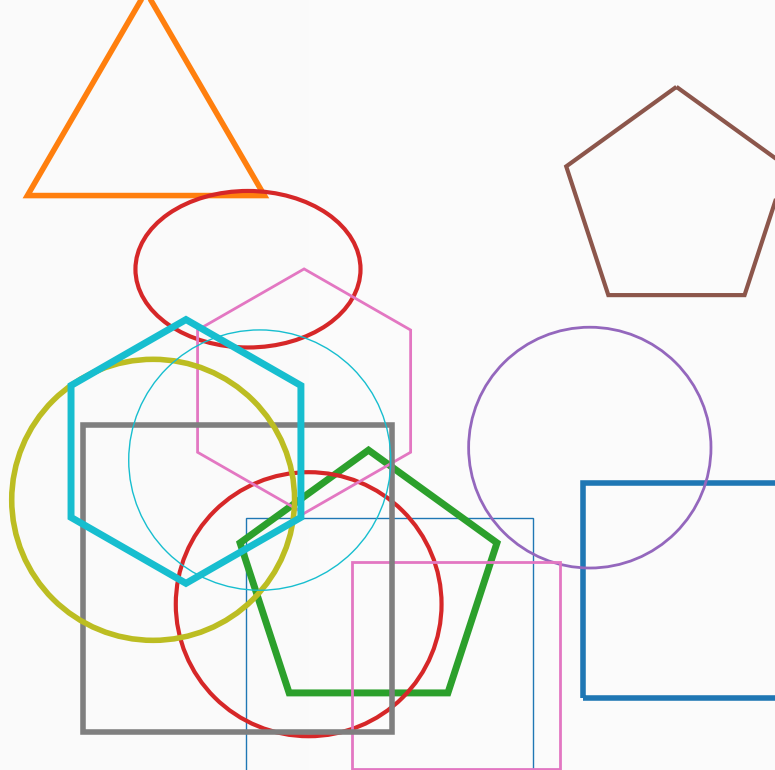[{"shape": "square", "thickness": 2, "radius": 0.7, "center": [0.891, 0.233]}, {"shape": "square", "thickness": 0.5, "radius": 0.93, "center": [0.503, 0.142]}, {"shape": "triangle", "thickness": 2, "radius": 0.88, "center": [0.188, 0.834]}, {"shape": "pentagon", "thickness": 2.5, "radius": 0.87, "center": [0.476, 0.241]}, {"shape": "oval", "thickness": 1.5, "radius": 0.73, "center": [0.32, 0.65]}, {"shape": "circle", "thickness": 1.5, "radius": 0.86, "center": [0.398, 0.215]}, {"shape": "circle", "thickness": 1, "radius": 0.78, "center": [0.761, 0.419]}, {"shape": "pentagon", "thickness": 1.5, "radius": 0.75, "center": [0.873, 0.738]}, {"shape": "hexagon", "thickness": 1, "radius": 0.79, "center": [0.392, 0.492]}, {"shape": "square", "thickness": 1, "radius": 0.67, "center": [0.588, 0.136]}, {"shape": "square", "thickness": 2, "radius": 1.0, "center": [0.306, 0.249]}, {"shape": "circle", "thickness": 2, "radius": 0.91, "center": [0.198, 0.351]}, {"shape": "hexagon", "thickness": 2.5, "radius": 0.86, "center": [0.24, 0.414]}, {"shape": "circle", "thickness": 0.5, "radius": 0.85, "center": [0.335, 0.402]}]